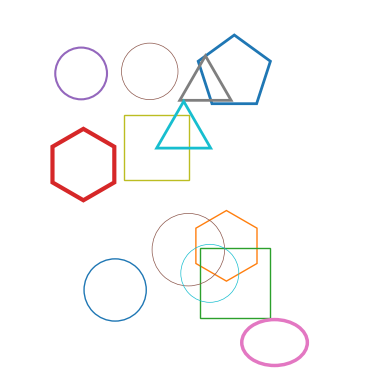[{"shape": "circle", "thickness": 1, "radius": 0.4, "center": [0.299, 0.247]}, {"shape": "pentagon", "thickness": 2, "radius": 0.49, "center": [0.609, 0.81]}, {"shape": "hexagon", "thickness": 1, "radius": 0.46, "center": [0.588, 0.361]}, {"shape": "square", "thickness": 1, "radius": 0.45, "center": [0.61, 0.265]}, {"shape": "hexagon", "thickness": 3, "radius": 0.46, "center": [0.217, 0.573]}, {"shape": "circle", "thickness": 1.5, "radius": 0.34, "center": [0.211, 0.809]}, {"shape": "circle", "thickness": 0.5, "radius": 0.47, "center": [0.489, 0.352]}, {"shape": "circle", "thickness": 0.5, "radius": 0.37, "center": [0.389, 0.815]}, {"shape": "oval", "thickness": 2.5, "radius": 0.43, "center": [0.713, 0.11]}, {"shape": "triangle", "thickness": 2, "radius": 0.39, "center": [0.534, 0.778]}, {"shape": "square", "thickness": 1, "radius": 0.42, "center": [0.406, 0.618]}, {"shape": "triangle", "thickness": 2, "radius": 0.4, "center": [0.477, 0.656]}, {"shape": "circle", "thickness": 0.5, "radius": 0.38, "center": [0.545, 0.29]}]